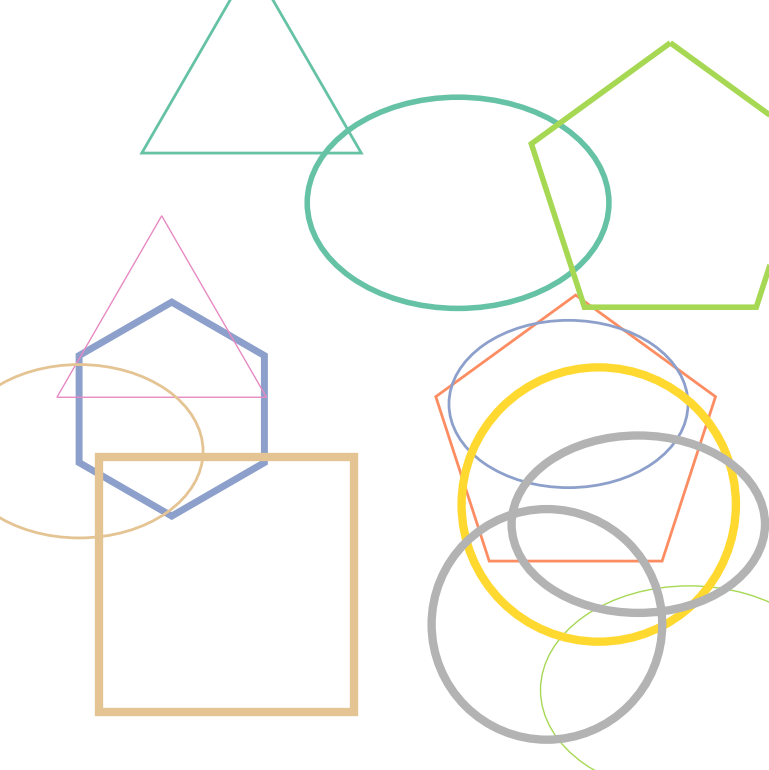[{"shape": "triangle", "thickness": 1, "radius": 0.82, "center": [0.327, 0.884]}, {"shape": "oval", "thickness": 2, "radius": 0.98, "center": [0.595, 0.737]}, {"shape": "pentagon", "thickness": 1, "radius": 0.95, "center": [0.748, 0.426]}, {"shape": "hexagon", "thickness": 2.5, "radius": 0.69, "center": [0.223, 0.469]}, {"shape": "oval", "thickness": 1, "radius": 0.78, "center": [0.738, 0.475]}, {"shape": "triangle", "thickness": 0.5, "radius": 0.79, "center": [0.21, 0.563]}, {"shape": "oval", "thickness": 0.5, "radius": 0.97, "center": [0.895, 0.104]}, {"shape": "pentagon", "thickness": 2, "radius": 0.95, "center": [0.871, 0.755]}, {"shape": "circle", "thickness": 3, "radius": 0.89, "center": [0.778, 0.345]}, {"shape": "oval", "thickness": 1, "radius": 0.8, "center": [0.103, 0.414]}, {"shape": "square", "thickness": 3, "radius": 0.83, "center": [0.294, 0.241]}, {"shape": "oval", "thickness": 3, "radius": 0.82, "center": [0.829, 0.319]}, {"shape": "circle", "thickness": 3, "radius": 0.75, "center": [0.71, 0.189]}]